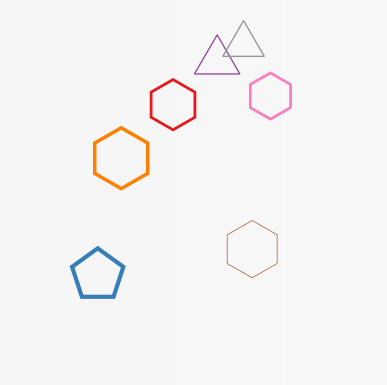[{"shape": "hexagon", "thickness": 2, "radius": 0.33, "center": [0.447, 0.728]}, {"shape": "pentagon", "thickness": 3, "radius": 0.35, "center": [0.252, 0.285]}, {"shape": "triangle", "thickness": 1, "radius": 0.34, "center": [0.56, 0.842]}, {"shape": "hexagon", "thickness": 2.5, "radius": 0.39, "center": [0.313, 0.589]}, {"shape": "hexagon", "thickness": 0.5, "radius": 0.37, "center": [0.651, 0.353]}, {"shape": "hexagon", "thickness": 2, "radius": 0.3, "center": [0.698, 0.751]}, {"shape": "triangle", "thickness": 1, "radius": 0.31, "center": [0.629, 0.885]}]